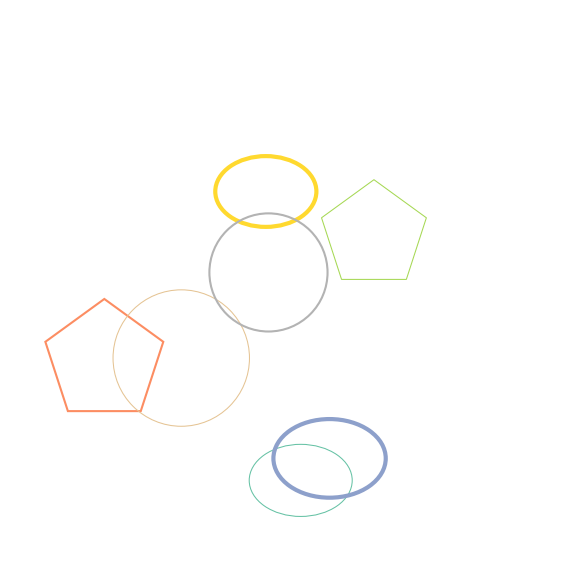[{"shape": "oval", "thickness": 0.5, "radius": 0.45, "center": [0.521, 0.167]}, {"shape": "pentagon", "thickness": 1, "radius": 0.54, "center": [0.181, 0.374]}, {"shape": "oval", "thickness": 2, "radius": 0.49, "center": [0.571, 0.205]}, {"shape": "pentagon", "thickness": 0.5, "radius": 0.48, "center": [0.648, 0.593]}, {"shape": "oval", "thickness": 2, "radius": 0.44, "center": [0.46, 0.668]}, {"shape": "circle", "thickness": 0.5, "radius": 0.59, "center": [0.314, 0.379]}, {"shape": "circle", "thickness": 1, "radius": 0.51, "center": [0.465, 0.527]}]